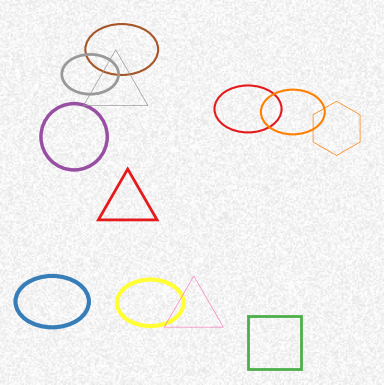[{"shape": "oval", "thickness": 1.5, "radius": 0.44, "center": [0.644, 0.717]}, {"shape": "triangle", "thickness": 2, "radius": 0.44, "center": [0.332, 0.473]}, {"shape": "oval", "thickness": 3, "radius": 0.48, "center": [0.136, 0.217]}, {"shape": "square", "thickness": 2, "radius": 0.34, "center": [0.713, 0.11]}, {"shape": "circle", "thickness": 2.5, "radius": 0.43, "center": [0.192, 0.645]}, {"shape": "hexagon", "thickness": 0.5, "radius": 0.35, "center": [0.874, 0.667]}, {"shape": "oval", "thickness": 1.5, "radius": 0.41, "center": [0.761, 0.709]}, {"shape": "oval", "thickness": 3, "radius": 0.43, "center": [0.39, 0.213]}, {"shape": "oval", "thickness": 1.5, "radius": 0.47, "center": [0.316, 0.871]}, {"shape": "triangle", "thickness": 0.5, "radius": 0.44, "center": [0.503, 0.195]}, {"shape": "oval", "thickness": 2, "radius": 0.37, "center": [0.234, 0.807]}, {"shape": "triangle", "thickness": 0.5, "radius": 0.48, "center": [0.301, 0.774]}]